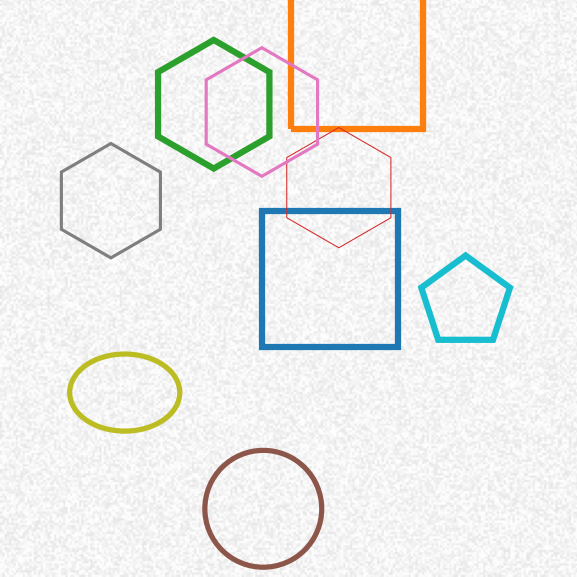[{"shape": "square", "thickness": 3, "radius": 0.59, "center": [0.571, 0.516]}, {"shape": "square", "thickness": 3, "radius": 0.57, "center": [0.619, 0.89]}, {"shape": "hexagon", "thickness": 3, "radius": 0.56, "center": [0.37, 0.819]}, {"shape": "hexagon", "thickness": 0.5, "radius": 0.52, "center": [0.587, 0.674]}, {"shape": "circle", "thickness": 2.5, "radius": 0.51, "center": [0.456, 0.118]}, {"shape": "hexagon", "thickness": 1.5, "radius": 0.56, "center": [0.453, 0.805]}, {"shape": "hexagon", "thickness": 1.5, "radius": 0.5, "center": [0.192, 0.652]}, {"shape": "oval", "thickness": 2.5, "radius": 0.48, "center": [0.216, 0.319]}, {"shape": "pentagon", "thickness": 3, "radius": 0.4, "center": [0.806, 0.476]}]